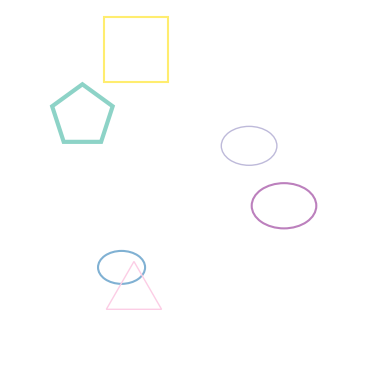[{"shape": "pentagon", "thickness": 3, "radius": 0.41, "center": [0.214, 0.698]}, {"shape": "oval", "thickness": 1, "radius": 0.36, "center": [0.647, 0.621]}, {"shape": "oval", "thickness": 1.5, "radius": 0.31, "center": [0.316, 0.306]}, {"shape": "triangle", "thickness": 1, "radius": 0.41, "center": [0.348, 0.238]}, {"shape": "oval", "thickness": 1.5, "radius": 0.42, "center": [0.738, 0.466]}, {"shape": "square", "thickness": 1.5, "radius": 0.42, "center": [0.353, 0.872]}]